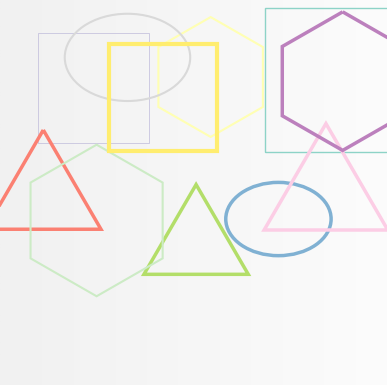[{"shape": "square", "thickness": 1, "radius": 0.94, "center": [0.872, 0.791]}, {"shape": "hexagon", "thickness": 1.5, "radius": 0.78, "center": [0.544, 0.8]}, {"shape": "square", "thickness": 0.5, "radius": 0.71, "center": [0.241, 0.771]}, {"shape": "triangle", "thickness": 2.5, "radius": 0.86, "center": [0.112, 0.49]}, {"shape": "oval", "thickness": 2.5, "radius": 0.68, "center": [0.719, 0.431]}, {"shape": "triangle", "thickness": 2.5, "radius": 0.78, "center": [0.506, 0.365]}, {"shape": "triangle", "thickness": 2.5, "radius": 0.92, "center": [0.841, 0.495]}, {"shape": "oval", "thickness": 1.5, "radius": 0.81, "center": [0.329, 0.851]}, {"shape": "hexagon", "thickness": 2.5, "radius": 0.9, "center": [0.884, 0.789]}, {"shape": "hexagon", "thickness": 1.5, "radius": 0.98, "center": [0.249, 0.427]}, {"shape": "square", "thickness": 3, "radius": 0.7, "center": [0.42, 0.746]}]